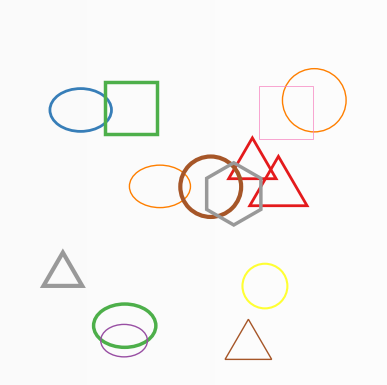[{"shape": "triangle", "thickness": 2, "radius": 0.35, "center": [0.651, 0.571]}, {"shape": "triangle", "thickness": 2, "radius": 0.43, "center": [0.718, 0.508]}, {"shape": "oval", "thickness": 2, "radius": 0.4, "center": [0.208, 0.714]}, {"shape": "square", "thickness": 2.5, "radius": 0.34, "center": [0.338, 0.718]}, {"shape": "oval", "thickness": 2.5, "radius": 0.4, "center": [0.322, 0.154]}, {"shape": "oval", "thickness": 1, "radius": 0.3, "center": [0.32, 0.115]}, {"shape": "circle", "thickness": 1, "radius": 0.41, "center": [0.811, 0.74]}, {"shape": "oval", "thickness": 1, "radius": 0.39, "center": [0.413, 0.516]}, {"shape": "circle", "thickness": 1.5, "radius": 0.29, "center": [0.684, 0.257]}, {"shape": "circle", "thickness": 3, "radius": 0.39, "center": [0.544, 0.515]}, {"shape": "triangle", "thickness": 1, "radius": 0.35, "center": [0.641, 0.101]}, {"shape": "square", "thickness": 0.5, "radius": 0.35, "center": [0.738, 0.708]}, {"shape": "hexagon", "thickness": 2.5, "radius": 0.4, "center": [0.603, 0.496]}, {"shape": "triangle", "thickness": 3, "radius": 0.29, "center": [0.162, 0.286]}]